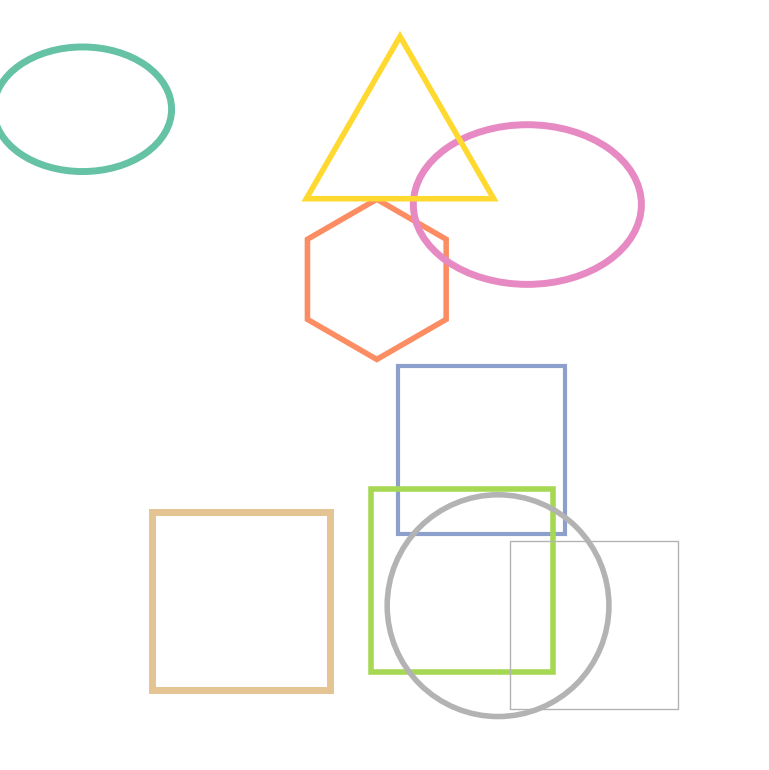[{"shape": "oval", "thickness": 2.5, "radius": 0.58, "center": [0.107, 0.858]}, {"shape": "hexagon", "thickness": 2, "radius": 0.52, "center": [0.489, 0.637]}, {"shape": "square", "thickness": 1.5, "radius": 0.54, "center": [0.625, 0.416]}, {"shape": "oval", "thickness": 2.5, "radius": 0.74, "center": [0.685, 0.734]}, {"shape": "square", "thickness": 2, "radius": 0.59, "center": [0.6, 0.246]}, {"shape": "triangle", "thickness": 2, "radius": 0.7, "center": [0.519, 0.812]}, {"shape": "square", "thickness": 2.5, "radius": 0.58, "center": [0.313, 0.22]}, {"shape": "square", "thickness": 0.5, "radius": 0.54, "center": [0.771, 0.188]}, {"shape": "circle", "thickness": 2, "radius": 0.72, "center": [0.647, 0.213]}]